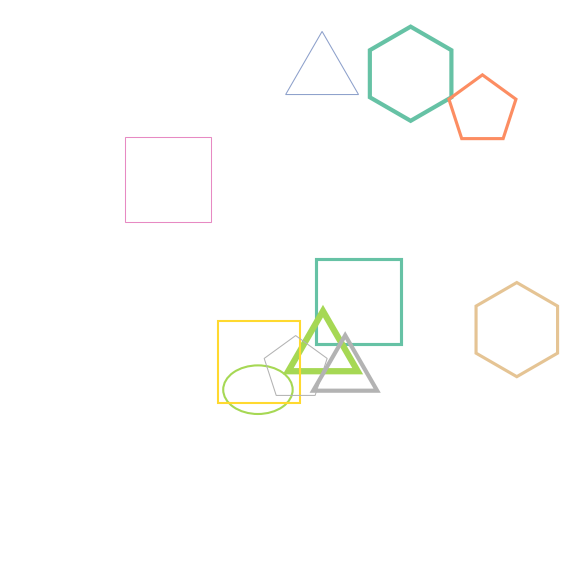[{"shape": "hexagon", "thickness": 2, "radius": 0.41, "center": [0.711, 0.871]}, {"shape": "square", "thickness": 1.5, "radius": 0.37, "center": [0.621, 0.477]}, {"shape": "pentagon", "thickness": 1.5, "radius": 0.31, "center": [0.835, 0.808]}, {"shape": "triangle", "thickness": 0.5, "radius": 0.36, "center": [0.558, 0.872]}, {"shape": "square", "thickness": 0.5, "radius": 0.37, "center": [0.291, 0.688]}, {"shape": "oval", "thickness": 1, "radius": 0.3, "center": [0.447, 0.324]}, {"shape": "triangle", "thickness": 3, "radius": 0.35, "center": [0.559, 0.391]}, {"shape": "square", "thickness": 1, "radius": 0.35, "center": [0.449, 0.372]}, {"shape": "hexagon", "thickness": 1.5, "radius": 0.41, "center": [0.895, 0.428]}, {"shape": "pentagon", "thickness": 0.5, "radius": 0.29, "center": [0.512, 0.361]}, {"shape": "triangle", "thickness": 2, "radius": 0.32, "center": [0.598, 0.355]}]